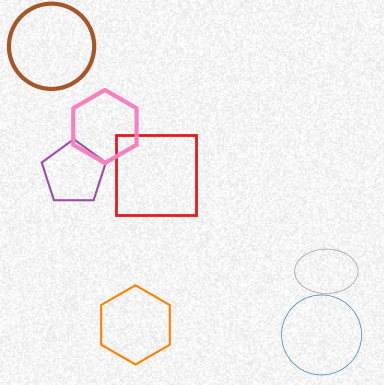[{"shape": "square", "thickness": 2, "radius": 0.52, "center": [0.405, 0.545]}, {"shape": "circle", "thickness": 0.5, "radius": 0.52, "center": [0.835, 0.13]}, {"shape": "pentagon", "thickness": 1.5, "radius": 0.44, "center": [0.192, 0.551]}, {"shape": "hexagon", "thickness": 1.5, "radius": 0.51, "center": [0.352, 0.156]}, {"shape": "circle", "thickness": 3, "radius": 0.55, "center": [0.134, 0.88]}, {"shape": "hexagon", "thickness": 3, "radius": 0.47, "center": [0.273, 0.671]}, {"shape": "oval", "thickness": 0.5, "radius": 0.41, "center": [0.848, 0.295]}]